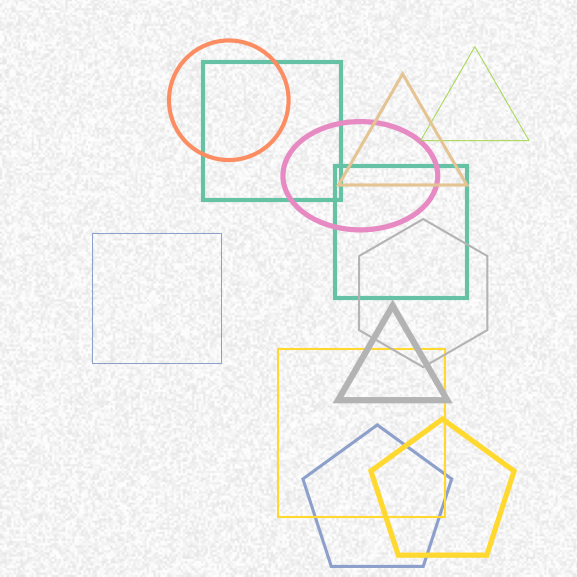[{"shape": "square", "thickness": 2, "radius": 0.6, "center": [0.471, 0.773]}, {"shape": "square", "thickness": 2, "radius": 0.57, "center": [0.694, 0.598]}, {"shape": "circle", "thickness": 2, "radius": 0.52, "center": [0.396, 0.826]}, {"shape": "square", "thickness": 0.5, "radius": 0.56, "center": [0.271, 0.483]}, {"shape": "pentagon", "thickness": 1.5, "radius": 0.68, "center": [0.653, 0.128]}, {"shape": "oval", "thickness": 2.5, "radius": 0.67, "center": [0.624, 0.695]}, {"shape": "triangle", "thickness": 0.5, "radius": 0.54, "center": [0.822, 0.81]}, {"shape": "pentagon", "thickness": 2.5, "radius": 0.65, "center": [0.766, 0.143]}, {"shape": "square", "thickness": 1, "radius": 0.72, "center": [0.626, 0.249]}, {"shape": "triangle", "thickness": 1.5, "radius": 0.64, "center": [0.697, 0.743]}, {"shape": "triangle", "thickness": 3, "radius": 0.55, "center": [0.68, 0.361]}, {"shape": "hexagon", "thickness": 1, "radius": 0.64, "center": [0.733, 0.492]}]